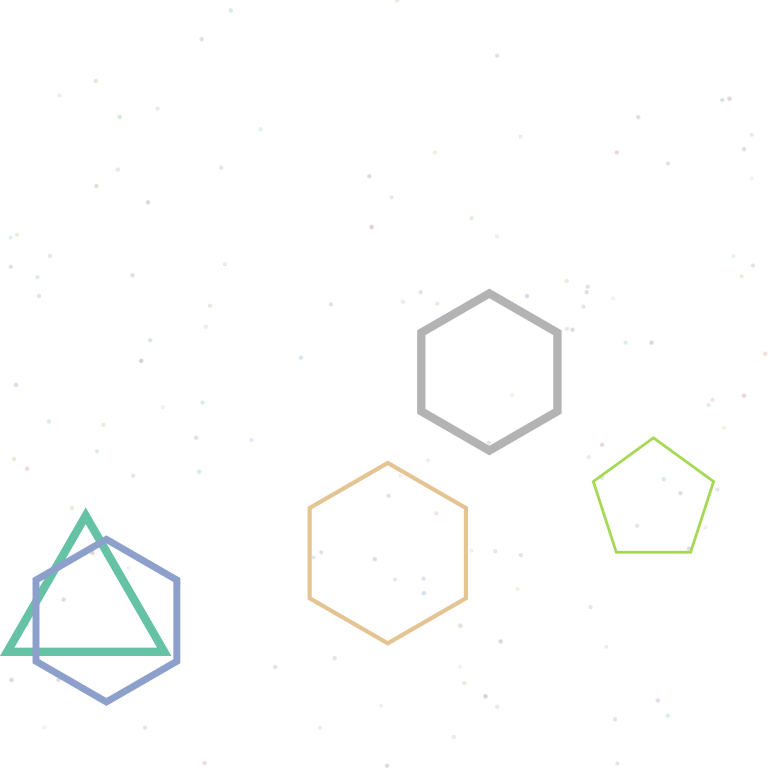[{"shape": "triangle", "thickness": 3, "radius": 0.59, "center": [0.111, 0.212]}, {"shape": "hexagon", "thickness": 2.5, "radius": 0.53, "center": [0.138, 0.194]}, {"shape": "pentagon", "thickness": 1, "radius": 0.41, "center": [0.849, 0.349]}, {"shape": "hexagon", "thickness": 1.5, "radius": 0.59, "center": [0.504, 0.282]}, {"shape": "hexagon", "thickness": 3, "radius": 0.51, "center": [0.636, 0.517]}]